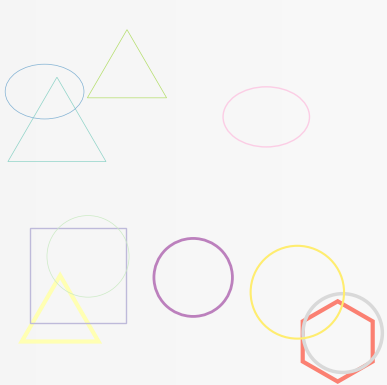[{"shape": "triangle", "thickness": 0.5, "radius": 0.73, "center": [0.147, 0.653]}, {"shape": "triangle", "thickness": 3, "radius": 0.57, "center": [0.155, 0.17]}, {"shape": "square", "thickness": 1, "radius": 0.62, "center": [0.201, 0.284]}, {"shape": "hexagon", "thickness": 3, "radius": 0.52, "center": [0.872, 0.113]}, {"shape": "oval", "thickness": 0.5, "radius": 0.51, "center": [0.115, 0.762]}, {"shape": "triangle", "thickness": 0.5, "radius": 0.59, "center": [0.328, 0.805]}, {"shape": "oval", "thickness": 1, "radius": 0.56, "center": [0.687, 0.696]}, {"shape": "circle", "thickness": 2.5, "radius": 0.51, "center": [0.884, 0.135]}, {"shape": "circle", "thickness": 2, "radius": 0.51, "center": [0.499, 0.279]}, {"shape": "circle", "thickness": 0.5, "radius": 0.53, "center": [0.227, 0.334]}, {"shape": "circle", "thickness": 1.5, "radius": 0.6, "center": [0.767, 0.241]}]